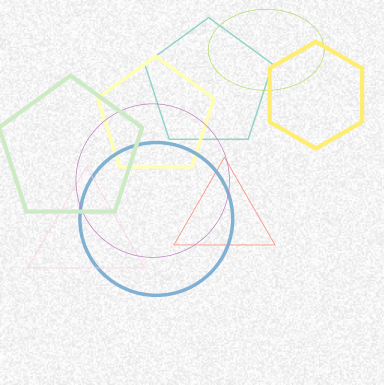[{"shape": "pentagon", "thickness": 1, "radius": 0.87, "center": [0.542, 0.78]}, {"shape": "pentagon", "thickness": 2.5, "radius": 0.79, "center": [0.404, 0.695]}, {"shape": "triangle", "thickness": 0.5, "radius": 0.76, "center": [0.583, 0.44]}, {"shape": "circle", "thickness": 2.5, "radius": 0.99, "center": [0.406, 0.431]}, {"shape": "oval", "thickness": 0.5, "radius": 0.75, "center": [0.691, 0.87]}, {"shape": "triangle", "thickness": 0.5, "radius": 0.88, "center": [0.224, 0.392]}, {"shape": "circle", "thickness": 0.5, "radius": 1.0, "center": [0.397, 0.531]}, {"shape": "pentagon", "thickness": 3, "radius": 0.98, "center": [0.183, 0.608]}, {"shape": "hexagon", "thickness": 3, "radius": 0.69, "center": [0.82, 0.753]}]